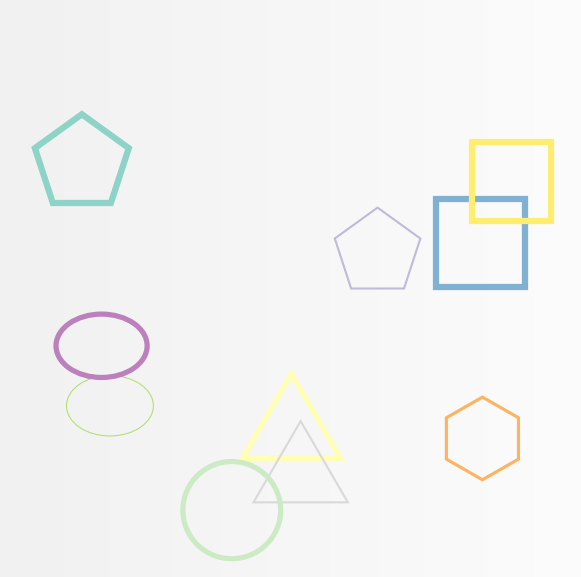[{"shape": "pentagon", "thickness": 3, "radius": 0.42, "center": [0.141, 0.716]}, {"shape": "triangle", "thickness": 2.5, "radius": 0.49, "center": [0.501, 0.254]}, {"shape": "pentagon", "thickness": 1, "radius": 0.39, "center": [0.65, 0.562]}, {"shape": "square", "thickness": 3, "radius": 0.38, "center": [0.826, 0.578]}, {"shape": "hexagon", "thickness": 1.5, "radius": 0.36, "center": [0.83, 0.24]}, {"shape": "oval", "thickness": 0.5, "radius": 0.37, "center": [0.189, 0.296]}, {"shape": "triangle", "thickness": 1, "radius": 0.47, "center": [0.517, 0.176]}, {"shape": "oval", "thickness": 2.5, "radius": 0.39, "center": [0.175, 0.4]}, {"shape": "circle", "thickness": 2.5, "radius": 0.42, "center": [0.399, 0.116]}, {"shape": "square", "thickness": 3, "radius": 0.34, "center": [0.879, 0.685]}]